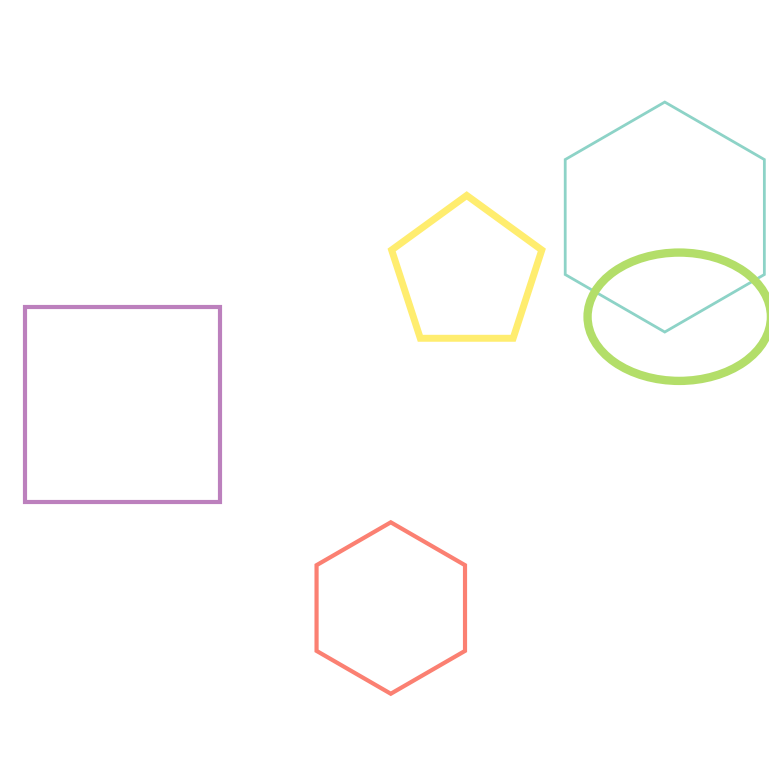[{"shape": "hexagon", "thickness": 1, "radius": 0.75, "center": [0.863, 0.718]}, {"shape": "hexagon", "thickness": 1.5, "radius": 0.56, "center": [0.508, 0.21]}, {"shape": "oval", "thickness": 3, "radius": 0.6, "center": [0.882, 0.589]}, {"shape": "square", "thickness": 1.5, "radius": 0.63, "center": [0.159, 0.475]}, {"shape": "pentagon", "thickness": 2.5, "radius": 0.51, "center": [0.606, 0.644]}]